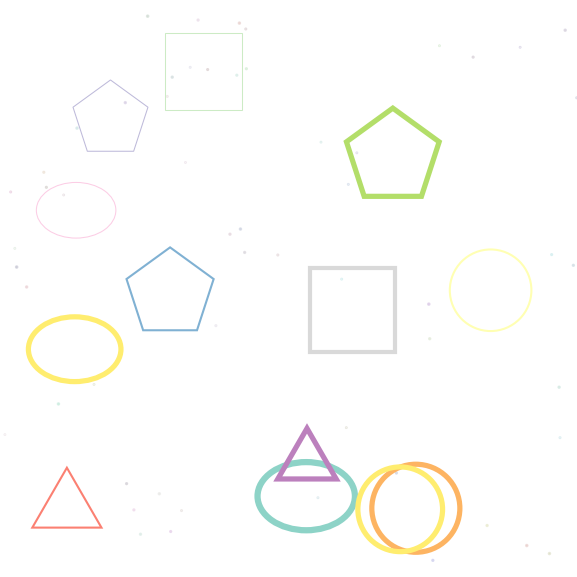[{"shape": "oval", "thickness": 3, "radius": 0.42, "center": [0.53, 0.14]}, {"shape": "circle", "thickness": 1, "radius": 0.35, "center": [0.85, 0.497]}, {"shape": "pentagon", "thickness": 0.5, "radius": 0.34, "center": [0.191, 0.792]}, {"shape": "triangle", "thickness": 1, "radius": 0.35, "center": [0.116, 0.12]}, {"shape": "pentagon", "thickness": 1, "radius": 0.4, "center": [0.295, 0.491]}, {"shape": "circle", "thickness": 2.5, "radius": 0.38, "center": [0.72, 0.119]}, {"shape": "pentagon", "thickness": 2.5, "radius": 0.42, "center": [0.68, 0.727]}, {"shape": "oval", "thickness": 0.5, "radius": 0.34, "center": [0.132, 0.635]}, {"shape": "square", "thickness": 2, "radius": 0.36, "center": [0.611, 0.462]}, {"shape": "triangle", "thickness": 2.5, "radius": 0.29, "center": [0.532, 0.199]}, {"shape": "square", "thickness": 0.5, "radius": 0.33, "center": [0.353, 0.875]}, {"shape": "oval", "thickness": 2.5, "radius": 0.4, "center": [0.129, 0.394]}, {"shape": "circle", "thickness": 2.5, "radius": 0.37, "center": [0.693, 0.117]}]